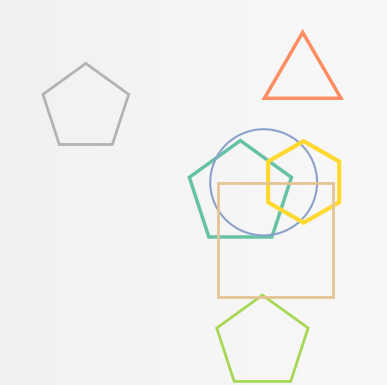[{"shape": "pentagon", "thickness": 2.5, "radius": 0.69, "center": [0.62, 0.496]}, {"shape": "triangle", "thickness": 2.5, "radius": 0.57, "center": [0.781, 0.802]}, {"shape": "circle", "thickness": 1.5, "radius": 0.69, "center": [0.68, 0.526]}, {"shape": "pentagon", "thickness": 2, "radius": 0.62, "center": [0.677, 0.11]}, {"shape": "hexagon", "thickness": 3, "radius": 0.53, "center": [0.784, 0.527]}, {"shape": "square", "thickness": 2, "radius": 0.74, "center": [0.71, 0.377]}, {"shape": "pentagon", "thickness": 2, "radius": 0.58, "center": [0.221, 0.719]}]